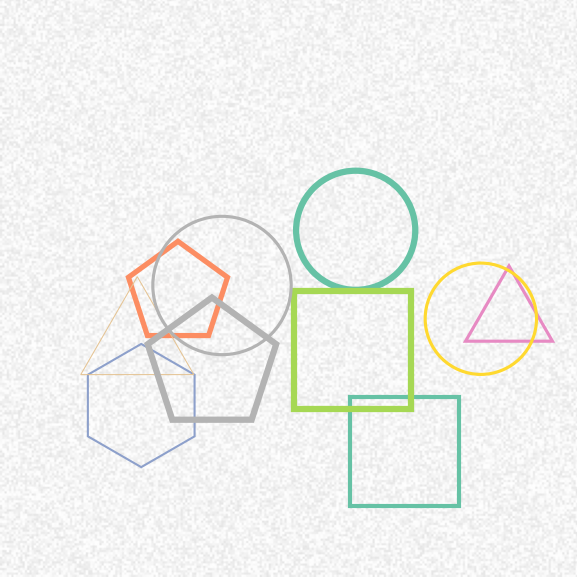[{"shape": "circle", "thickness": 3, "radius": 0.52, "center": [0.616, 0.6]}, {"shape": "square", "thickness": 2, "radius": 0.47, "center": [0.7, 0.217]}, {"shape": "pentagon", "thickness": 2.5, "radius": 0.45, "center": [0.308, 0.491]}, {"shape": "hexagon", "thickness": 1, "radius": 0.53, "center": [0.245, 0.297]}, {"shape": "triangle", "thickness": 1.5, "radius": 0.43, "center": [0.881, 0.452]}, {"shape": "square", "thickness": 3, "radius": 0.51, "center": [0.611, 0.393]}, {"shape": "circle", "thickness": 1.5, "radius": 0.48, "center": [0.833, 0.447]}, {"shape": "triangle", "thickness": 0.5, "radius": 0.57, "center": [0.238, 0.407]}, {"shape": "pentagon", "thickness": 3, "radius": 0.58, "center": [0.367, 0.367]}, {"shape": "circle", "thickness": 1.5, "radius": 0.6, "center": [0.384, 0.505]}]